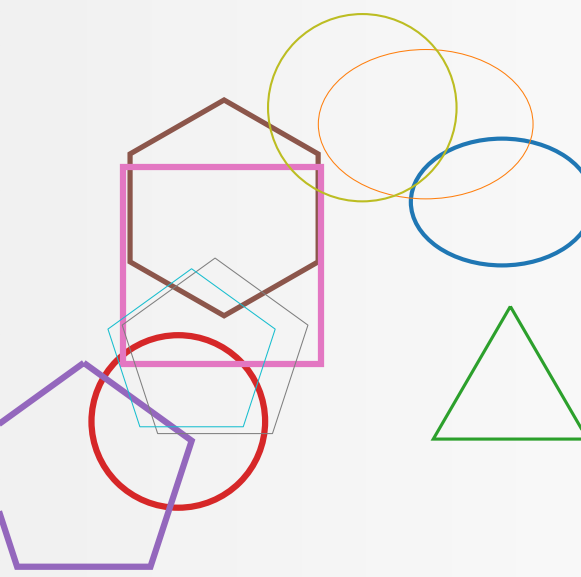[{"shape": "oval", "thickness": 2, "radius": 0.78, "center": [0.864, 0.649]}, {"shape": "oval", "thickness": 0.5, "radius": 0.92, "center": [0.732, 0.784]}, {"shape": "triangle", "thickness": 1.5, "radius": 0.77, "center": [0.878, 0.315]}, {"shape": "circle", "thickness": 3, "radius": 0.75, "center": [0.307, 0.269]}, {"shape": "pentagon", "thickness": 3, "radius": 0.98, "center": [0.144, 0.176]}, {"shape": "hexagon", "thickness": 2.5, "radius": 0.93, "center": [0.386, 0.639]}, {"shape": "square", "thickness": 3, "radius": 0.85, "center": [0.382, 0.539]}, {"shape": "pentagon", "thickness": 0.5, "radius": 0.84, "center": [0.37, 0.384]}, {"shape": "circle", "thickness": 1, "radius": 0.81, "center": [0.623, 0.813]}, {"shape": "pentagon", "thickness": 0.5, "radius": 0.76, "center": [0.33, 0.383]}]